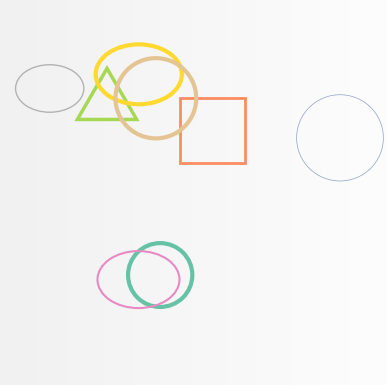[{"shape": "circle", "thickness": 3, "radius": 0.41, "center": [0.413, 0.286]}, {"shape": "square", "thickness": 2, "radius": 0.42, "center": [0.549, 0.661]}, {"shape": "circle", "thickness": 0.5, "radius": 0.56, "center": [0.877, 0.642]}, {"shape": "oval", "thickness": 1.5, "radius": 0.53, "center": [0.357, 0.274]}, {"shape": "triangle", "thickness": 2.5, "radius": 0.44, "center": [0.276, 0.734]}, {"shape": "oval", "thickness": 3, "radius": 0.56, "center": [0.358, 0.807]}, {"shape": "circle", "thickness": 3, "radius": 0.52, "center": [0.402, 0.745]}, {"shape": "oval", "thickness": 1, "radius": 0.44, "center": [0.128, 0.77]}]